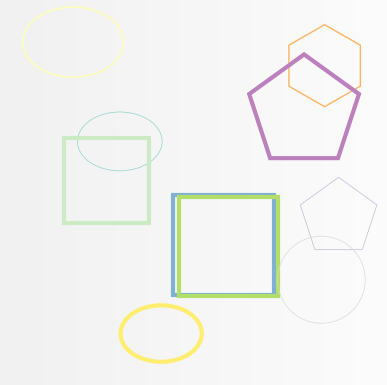[{"shape": "oval", "thickness": 0.5, "radius": 0.55, "center": [0.309, 0.633]}, {"shape": "oval", "thickness": 1, "radius": 0.65, "center": [0.189, 0.891]}, {"shape": "pentagon", "thickness": 0.5, "radius": 0.52, "center": [0.874, 0.436]}, {"shape": "square", "thickness": 3, "radius": 0.65, "center": [0.578, 0.364]}, {"shape": "hexagon", "thickness": 1, "radius": 0.53, "center": [0.838, 0.829]}, {"shape": "square", "thickness": 3, "radius": 0.64, "center": [0.591, 0.36]}, {"shape": "circle", "thickness": 0.5, "radius": 0.57, "center": [0.829, 0.273]}, {"shape": "pentagon", "thickness": 3, "radius": 0.74, "center": [0.785, 0.71]}, {"shape": "square", "thickness": 3, "radius": 0.55, "center": [0.275, 0.53]}, {"shape": "oval", "thickness": 3, "radius": 0.52, "center": [0.416, 0.134]}]